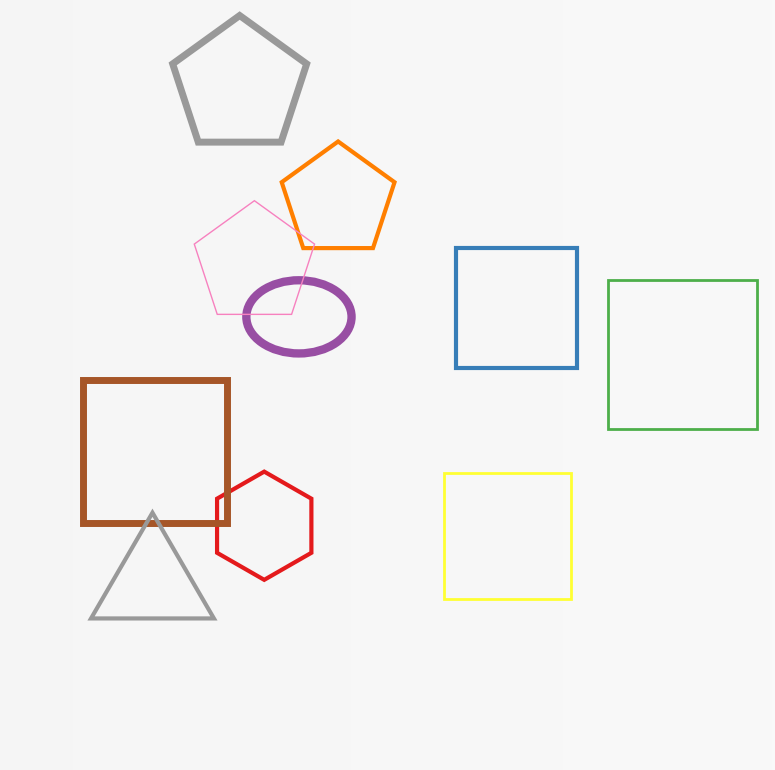[{"shape": "hexagon", "thickness": 1.5, "radius": 0.35, "center": [0.341, 0.317]}, {"shape": "square", "thickness": 1.5, "radius": 0.39, "center": [0.666, 0.6]}, {"shape": "square", "thickness": 1, "radius": 0.48, "center": [0.88, 0.539]}, {"shape": "oval", "thickness": 3, "radius": 0.34, "center": [0.386, 0.589]}, {"shape": "pentagon", "thickness": 1.5, "radius": 0.38, "center": [0.436, 0.74]}, {"shape": "square", "thickness": 1, "radius": 0.41, "center": [0.655, 0.305]}, {"shape": "square", "thickness": 2.5, "radius": 0.46, "center": [0.2, 0.413]}, {"shape": "pentagon", "thickness": 0.5, "radius": 0.41, "center": [0.328, 0.658]}, {"shape": "triangle", "thickness": 1.5, "radius": 0.46, "center": [0.197, 0.243]}, {"shape": "pentagon", "thickness": 2.5, "radius": 0.45, "center": [0.309, 0.889]}]